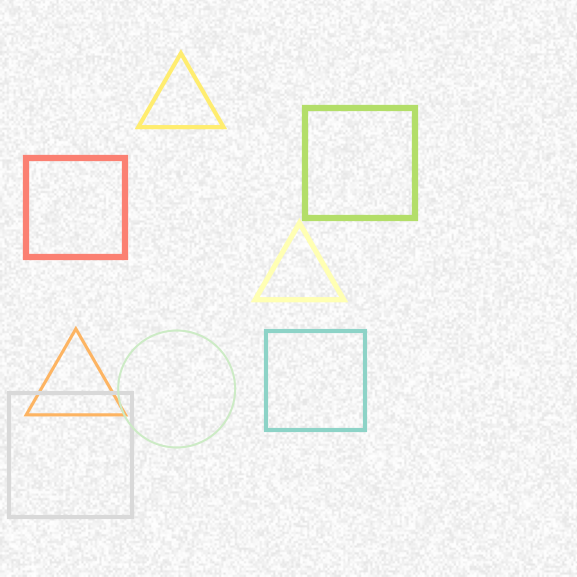[{"shape": "square", "thickness": 2, "radius": 0.43, "center": [0.546, 0.34]}, {"shape": "triangle", "thickness": 2.5, "radius": 0.44, "center": [0.519, 0.524]}, {"shape": "square", "thickness": 3, "radius": 0.43, "center": [0.131, 0.641]}, {"shape": "triangle", "thickness": 1.5, "radius": 0.5, "center": [0.131, 0.33]}, {"shape": "square", "thickness": 3, "radius": 0.47, "center": [0.623, 0.717]}, {"shape": "square", "thickness": 2, "radius": 0.53, "center": [0.122, 0.211]}, {"shape": "circle", "thickness": 1, "radius": 0.51, "center": [0.306, 0.326]}, {"shape": "triangle", "thickness": 2, "radius": 0.43, "center": [0.313, 0.822]}]